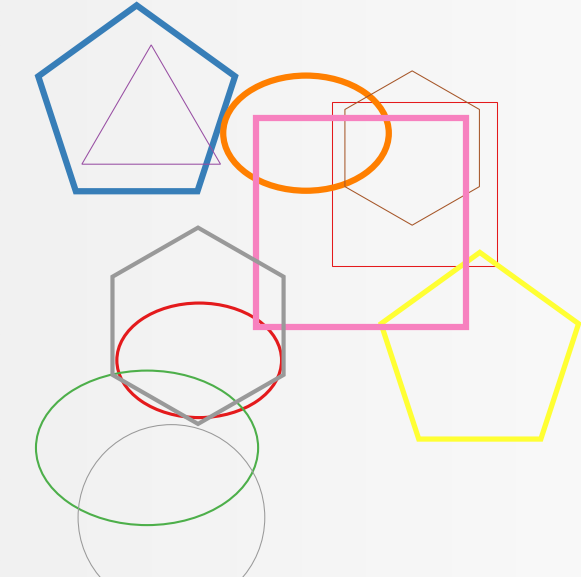[{"shape": "square", "thickness": 0.5, "radius": 0.71, "center": [0.712, 0.681]}, {"shape": "oval", "thickness": 1.5, "radius": 0.71, "center": [0.343, 0.375]}, {"shape": "pentagon", "thickness": 3, "radius": 0.89, "center": [0.235, 0.812]}, {"shape": "oval", "thickness": 1, "radius": 0.96, "center": [0.253, 0.224]}, {"shape": "triangle", "thickness": 0.5, "radius": 0.69, "center": [0.26, 0.784]}, {"shape": "oval", "thickness": 3, "radius": 0.71, "center": [0.526, 0.769]}, {"shape": "pentagon", "thickness": 2.5, "radius": 0.89, "center": [0.825, 0.383]}, {"shape": "hexagon", "thickness": 0.5, "radius": 0.67, "center": [0.709, 0.743]}, {"shape": "square", "thickness": 3, "radius": 0.9, "center": [0.621, 0.614]}, {"shape": "hexagon", "thickness": 2, "radius": 0.85, "center": [0.341, 0.435]}, {"shape": "circle", "thickness": 0.5, "radius": 0.8, "center": [0.295, 0.103]}]